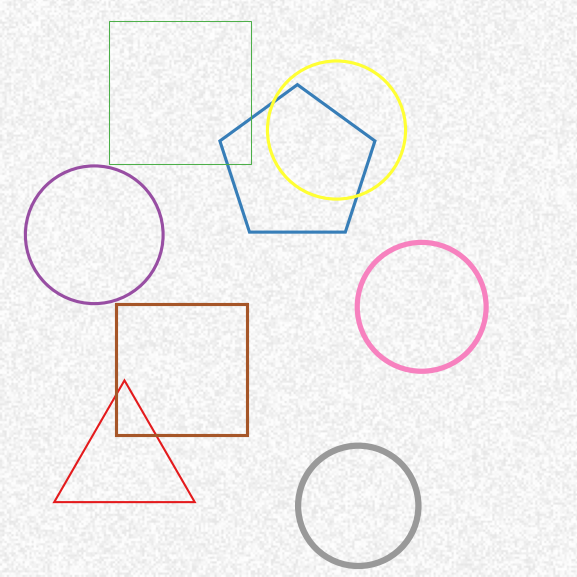[{"shape": "triangle", "thickness": 1, "radius": 0.7, "center": [0.216, 0.2]}, {"shape": "pentagon", "thickness": 1.5, "radius": 0.71, "center": [0.515, 0.711]}, {"shape": "square", "thickness": 0.5, "radius": 0.62, "center": [0.312, 0.839]}, {"shape": "circle", "thickness": 1.5, "radius": 0.6, "center": [0.163, 0.593]}, {"shape": "circle", "thickness": 1.5, "radius": 0.6, "center": [0.583, 0.774]}, {"shape": "square", "thickness": 1.5, "radius": 0.57, "center": [0.314, 0.36]}, {"shape": "circle", "thickness": 2.5, "radius": 0.56, "center": [0.73, 0.468]}, {"shape": "circle", "thickness": 3, "radius": 0.52, "center": [0.62, 0.123]}]